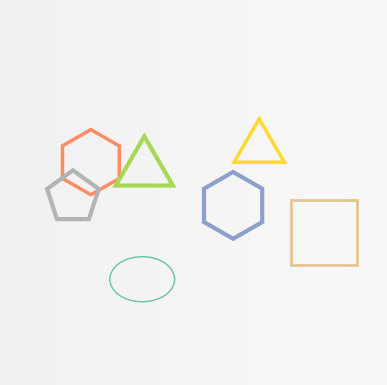[{"shape": "oval", "thickness": 1, "radius": 0.42, "center": [0.367, 0.275]}, {"shape": "hexagon", "thickness": 2.5, "radius": 0.42, "center": [0.235, 0.579]}, {"shape": "hexagon", "thickness": 3, "radius": 0.43, "center": [0.602, 0.467]}, {"shape": "triangle", "thickness": 3, "radius": 0.43, "center": [0.372, 0.561]}, {"shape": "triangle", "thickness": 2.5, "radius": 0.37, "center": [0.669, 0.616]}, {"shape": "square", "thickness": 2, "radius": 0.42, "center": [0.835, 0.395]}, {"shape": "pentagon", "thickness": 3, "radius": 0.35, "center": [0.188, 0.488]}]